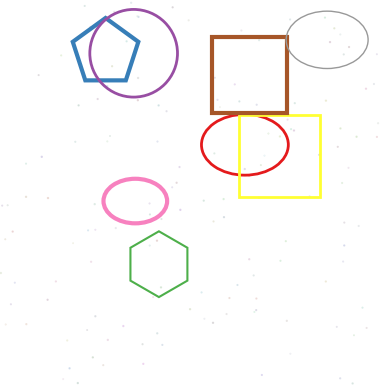[{"shape": "oval", "thickness": 2, "radius": 0.56, "center": [0.636, 0.624]}, {"shape": "pentagon", "thickness": 3, "radius": 0.45, "center": [0.274, 0.864]}, {"shape": "hexagon", "thickness": 1.5, "radius": 0.43, "center": [0.413, 0.314]}, {"shape": "circle", "thickness": 2, "radius": 0.57, "center": [0.347, 0.862]}, {"shape": "square", "thickness": 2, "radius": 0.53, "center": [0.726, 0.595]}, {"shape": "square", "thickness": 3, "radius": 0.49, "center": [0.649, 0.805]}, {"shape": "oval", "thickness": 3, "radius": 0.41, "center": [0.351, 0.478]}, {"shape": "oval", "thickness": 1, "radius": 0.53, "center": [0.85, 0.897]}]